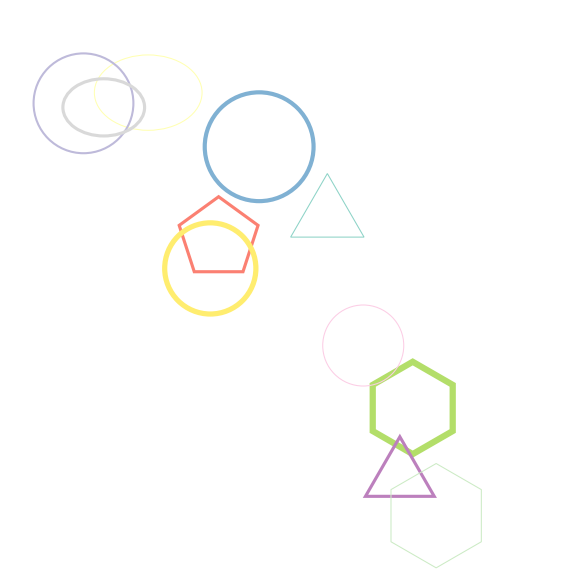[{"shape": "triangle", "thickness": 0.5, "radius": 0.37, "center": [0.567, 0.625]}, {"shape": "oval", "thickness": 0.5, "radius": 0.47, "center": [0.257, 0.839]}, {"shape": "circle", "thickness": 1, "radius": 0.43, "center": [0.145, 0.82]}, {"shape": "pentagon", "thickness": 1.5, "radius": 0.36, "center": [0.379, 0.587]}, {"shape": "circle", "thickness": 2, "radius": 0.47, "center": [0.449, 0.745]}, {"shape": "hexagon", "thickness": 3, "radius": 0.4, "center": [0.715, 0.293]}, {"shape": "circle", "thickness": 0.5, "radius": 0.35, "center": [0.629, 0.401]}, {"shape": "oval", "thickness": 1.5, "radius": 0.35, "center": [0.18, 0.813]}, {"shape": "triangle", "thickness": 1.5, "radius": 0.34, "center": [0.692, 0.174]}, {"shape": "hexagon", "thickness": 0.5, "radius": 0.45, "center": [0.755, 0.106]}, {"shape": "circle", "thickness": 2.5, "radius": 0.39, "center": [0.364, 0.534]}]